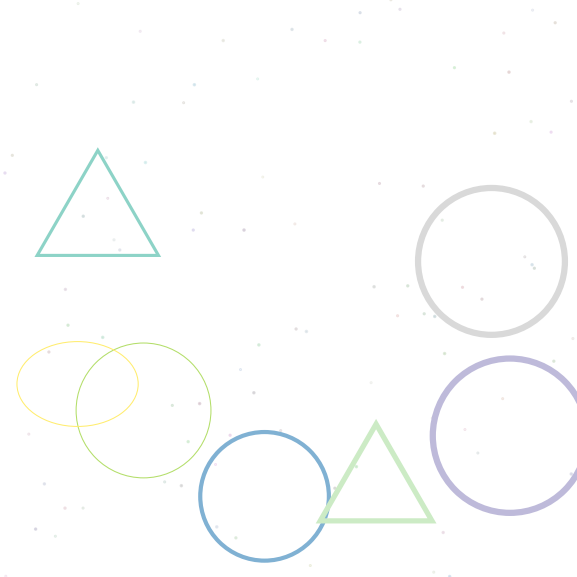[{"shape": "triangle", "thickness": 1.5, "radius": 0.61, "center": [0.169, 0.617]}, {"shape": "circle", "thickness": 3, "radius": 0.67, "center": [0.883, 0.245]}, {"shape": "circle", "thickness": 2, "radius": 0.56, "center": [0.458, 0.14]}, {"shape": "circle", "thickness": 0.5, "radius": 0.58, "center": [0.249, 0.288]}, {"shape": "circle", "thickness": 3, "radius": 0.64, "center": [0.851, 0.546]}, {"shape": "triangle", "thickness": 2.5, "radius": 0.56, "center": [0.651, 0.153]}, {"shape": "oval", "thickness": 0.5, "radius": 0.52, "center": [0.134, 0.334]}]